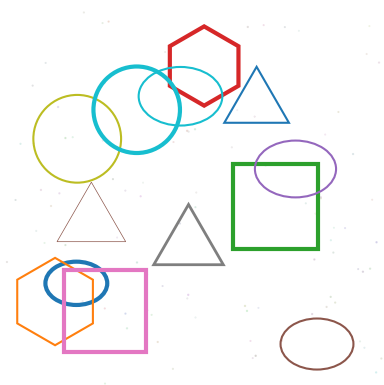[{"shape": "triangle", "thickness": 1.5, "radius": 0.48, "center": [0.667, 0.73]}, {"shape": "oval", "thickness": 3, "radius": 0.4, "center": [0.198, 0.264]}, {"shape": "hexagon", "thickness": 1.5, "radius": 0.57, "center": [0.143, 0.217]}, {"shape": "square", "thickness": 3, "radius": 0.55, "center": [0.716, 0.463]}, {"shape": "hexagon", "thickness": 3, "radius": 0.51, "center": [0.53, 0.829]}, {"shape": "oval", "thickness": 1.5, "radius": 0.53, "center": [0.767, 0.561]}, {"shape": "oval", "thickness": 1.5, "radius": 0.47, "center": [0.823, 0.106]}, {"shape": "triangle", "thickness": 0.5, "radius": 0.51, "center": [0.237, 0.424]}, {"shape": "square", "thickness": 3, "radius": 0.53, "center": [0.273, 0.192]}, {"shape": "triangle", "thickness": 2, "radius": 0.52, "center": [0.49, 0.365]}, {"shape": "circle", "thickness": 1.5, "radius": 0.57, "center": [0.201, 0.64]}, {"shape": "oval", "thickness": 1.5, "radius": 0.54, "center": [0.469, 0.75]}, {"shape": "circle", "thickness": 3, "radius": 0.56, "center": [0.355, 0.715]}]